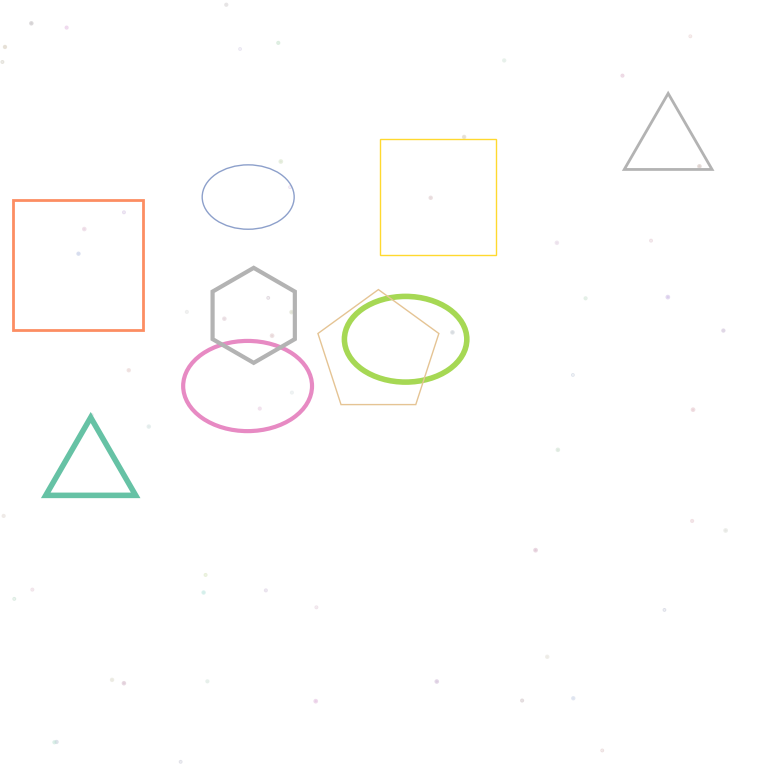[{"shape": "triangle", "thickness": 2, "radius": 0.34, "center": [0.118, 0.39]}, {"shape": "square", "thickness": 1, "radius": 0.42, "center": [0.101, 0.656]}, {"shape": "oval", "thickness": 0.5, "radius": 0.3, "center": [0.322, 0.744]}, {"shape": "oval", "thickness": 1.5, "radius": 0.42, "center": [0.322, 0.499]}, {"shape": "oval", "thickness": 2, "radius": 0.4, "center": [0.527, 0.559]}, {"shape": "square", "thickness": 0.5, "radius": 0.38, "center": [0.569, 0.744]}, {"shape": "pentagon", "thickness": 0.5, "radius": 0.41, "center": [0.491, 0.541]}, {"shape": "triangle", "thickness": 1, "radius": 0.33, "center": [0.868, 0.813]}, {"shape": "hexagon", "thickness": 1.5, "radius": 0.31, "center": [0.329, 0.59]}]